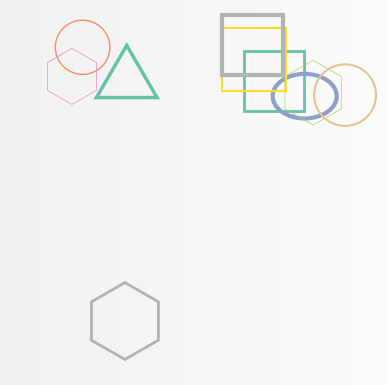[{"shape": "triangle", "thickness": 2.5, "radius": 0.45, "center": [0.327, 0.792]}, {"shape": "square", "thickness": 2, "radius": 0.39, "center": [0.707, 0.79]}, {"shape": "circle", "thickness": 1, "radius": 0.35, "center": [0.213, 0.877]}, {"shape": "oval", "thickness": 3, "radius": 0.41, "center": [0.786, 0.75]}, {"shape": "hexagon", "thickness": 0.5, "radius": 0.36, "center": [0.186, 0.802]}, {"shape": "hexagon", "thickness": 0.5, "radius": 0.42, "center": [0.808, 0.759]}, {"shape": "square", "thickness": 1.5, "radius": 0.41, "center": [0.656, 0.844]}, {"shape": "circle", "thickness": 1.5, "radius": 0.4, "center": [0.89, 0.753]}, {"shape": "square", "thickness": 3, "radius": 0.39, "center": [0.652, 0.883]}, {"shape": "hexagon", "thickness": 2, "radius": 0.5, "center": [0.322, 0.166]}]